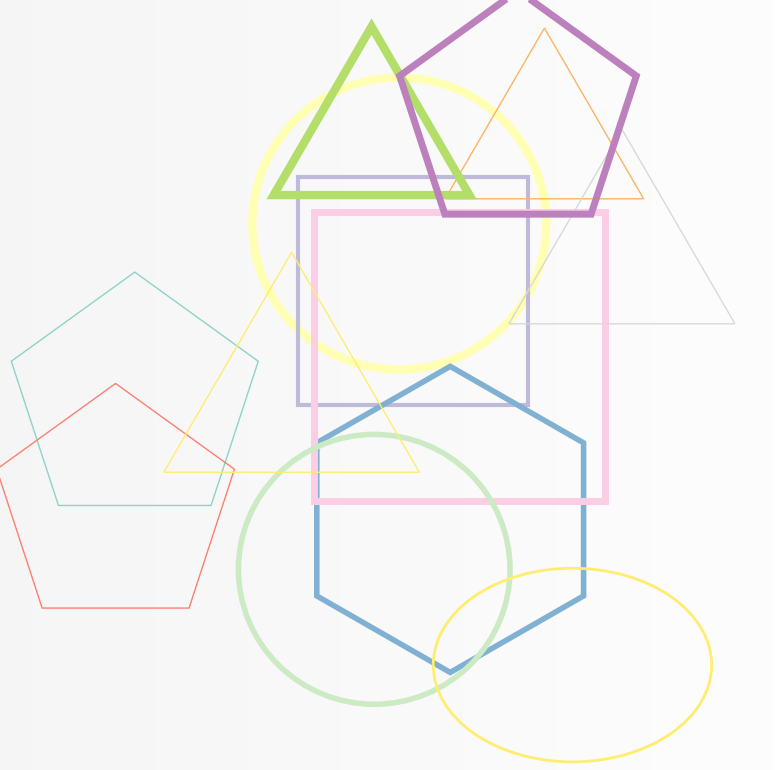[{"shape": "pentagon", "thickness": 0.5, "radius": 0.84, "center": [0.174, 0.479]}, {"shape": "circle", "thickness": 3, "radius": 0.95, "center": [0.515, 0.71]}, {"shape": "square", "thickness": 1.5, "radius": 0.74, "center": [0.533, 0.622]}, {"shape": "pentagon", "thickness": 0.5, "radius": 0.81, "center": [0.149, 0.341]}, {"shape": "hexagon", "thickness": 2, "radius": 0.99, "center": [0.581, 0.325]}, {"shape": "triangle", "thickness": 0.5, "radius": 0.74, "center": [0.703, 0.816]}, {"shape": "triangle", "thickness": 3, "radius": 0.73, "center": [0.479, 0.82]}, {"shape": "square", "thickness": 2.5, "radius": 0.94, "center": [0.593, 0.536]}, {"shape": "triangle", "thickness": 0.5, "radius": 0.84, "center": [0.802, 0.664]}, {"shape": "pentagon", "thickness": 2.5, "radius": 0.8, "center": [0.668, 0.852]}, {"shape": "circle", "thickness": 2, "radius": 0.88, "center": [0.483, 0.261]}, {"shape": "triangle", "thickness": 0.5, "radius": 0.95, "center": [0.376, 0.482]}, {"shape": "oval", "thickness": 1, "radius": 0.9, "center": [0.739, 0.136]}]